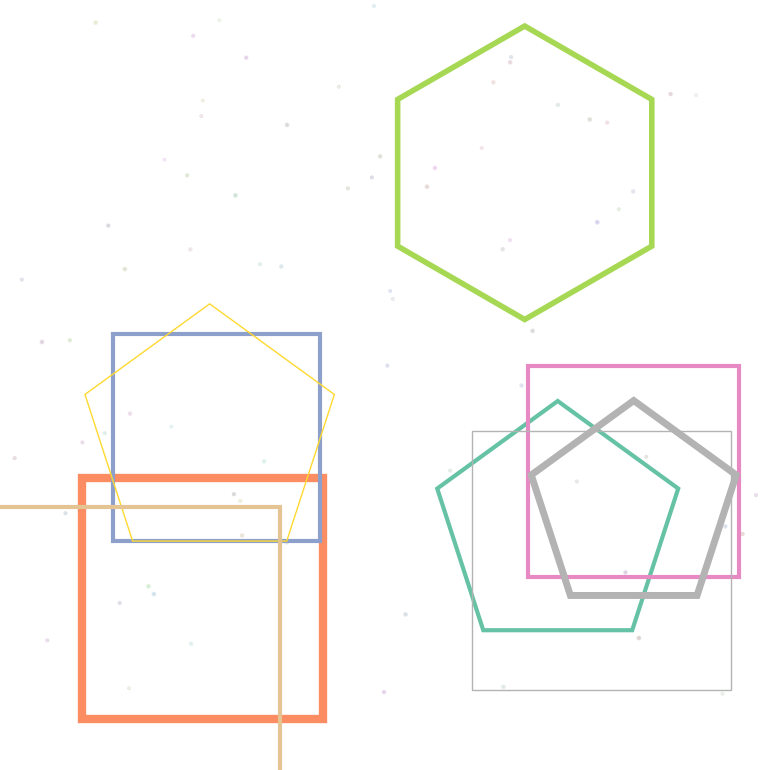[{"shape": "pentagon", "thickness": 1.5, "radius": 0.82, "center": [0.724, 0.315]}, {"shape": "square", "thickness": 3, "radius": 0.78, "center": [0.263, 0.222]}, {"shape": "square", "thickness": 1.5, "radius": 0.67, "center": [0.281, 0.432]}, {"shape": "square", "thickness": 1.5, "radius": 0.69, "center": [0.823, 0.388]}, {"shape": "hexagon", "thickness": 2, "radius": 0.95, "center": [0.681, 0.776]}, {"shape": "pentagon", "thickness": 0.5, "radius": 0.85, "center": [0.272, 0.435]}, {"shape": "square", "thickness": 1.5, "radius": 0.94, "center": [0.176, 0.154]}, {"shape": "square", "thickness": 0.5, "radius": 0.84, "center": [0.781, 0.272]}, {"shape": "pentagon", "thickness": 2.5, "radius": 0.7, "center": [0.823, 0.34]}]